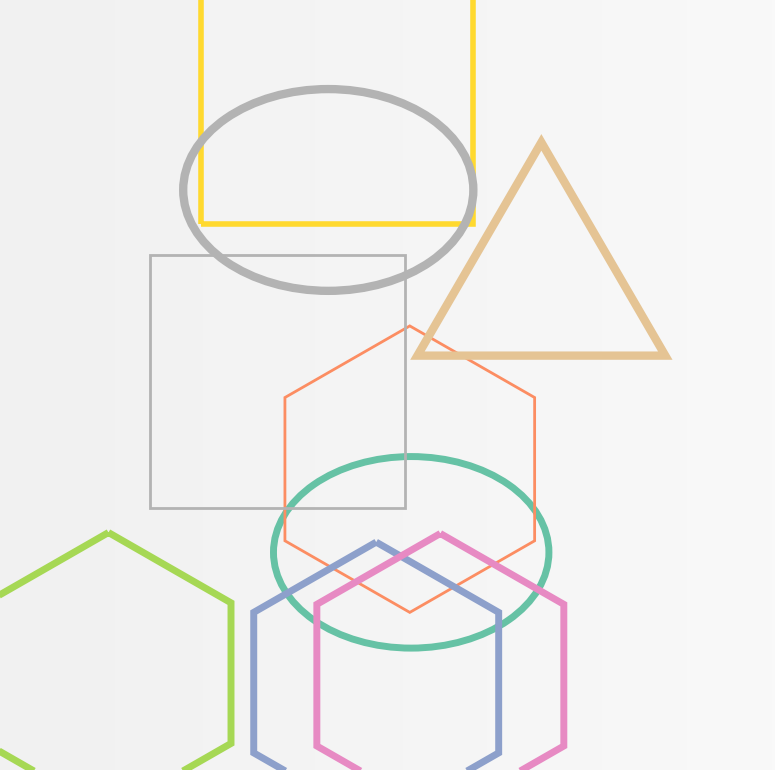[{"shape": "oval", "thickness": 2.5, "radius": 0.89, "center": [0.531, 0.283]}, {"shape": "hexagon", "thickness": 1, "radius": 0.93, "center": [0.529, 0.391]}, {"shape": "hexagon", "thickness": 2.5, "radius": 0.91, "center": [0.485, 0.113]}, {"shape": "hexagon", "thickness": 2.5, "radius": 0.92, "center": [0.568, 0.123]}, {"shape": "hexagon", "thickness": 2.5, "radius": 0.91, "center": [0.14, 0.126]}, {"shape": "square", "thickness": 2, "radius": 0.88, "center": [0.435, 0.885]}, {"shape": "triangle", "thickness": 3, "radius": 0.92, "center": [0.699, 0.63]}, {"shape": "oval", "thickness": 3, "radius": 0.94, "center": [0.424, 0.753]}, {"shape": "square", "thickness": 1, "radius": 0.82, "center": [0.358, 0.504]}]